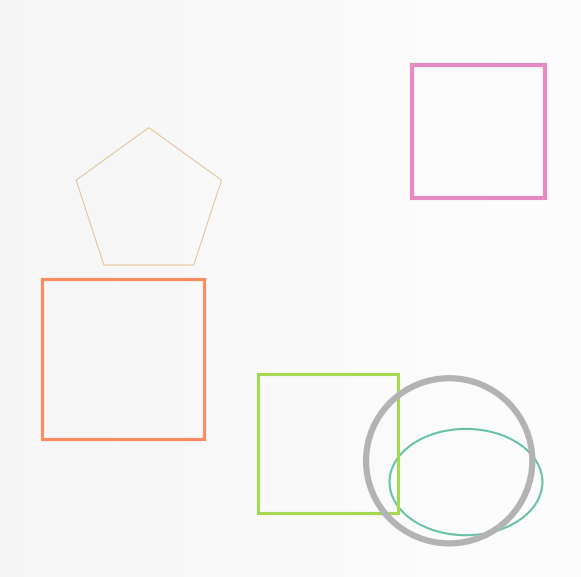[{"shape": "oval", "thickness": 1, "radius": 0.66, "center": [0.802, 0.164]}, {"shape": "square", "thickness": 1.5, "radius": 0.7, "center": [0.211, 0.378]}, {"shape": "square", "thickness": 2, "radius": 0.57, "center": [0.823, 0.772]}, {"shape": "square", "thickness": 1.5, "radius": 0.6, "center": [0.564, 0.231]}, {"shape": "pentagon", "thickness": 0.5, "radius": 0.66, "center": [0.256, 0.647]}, {"shape": "circle", "thickness": 3, "radius": 0.72, "center": [0.773, 0.201]}]